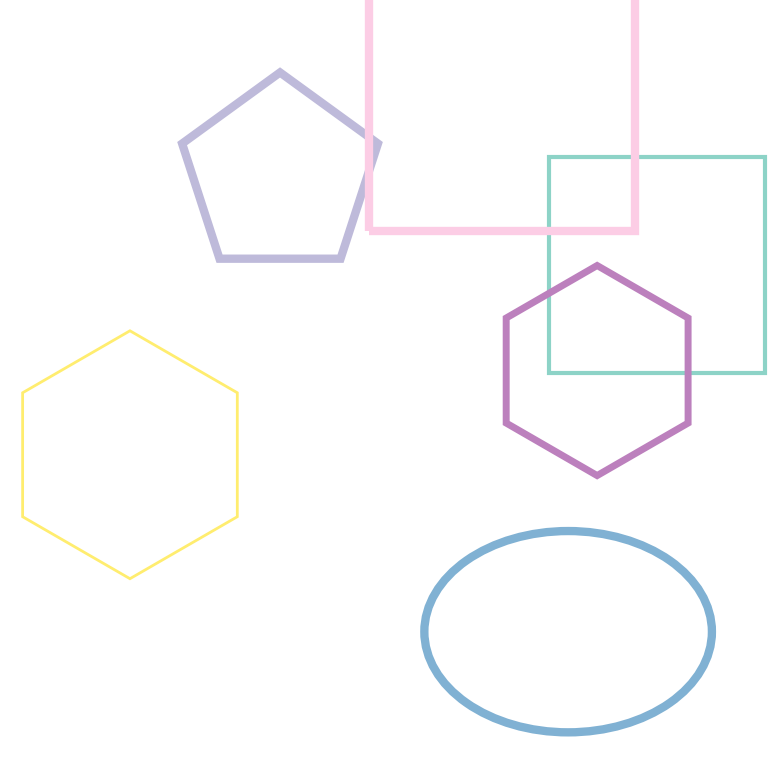[{"shape": "square", "thickness": 1.5, "radius": 0.7, "center": [0.853, 0.656]}, {"shape": "pentagon", "thickness": 3, "radius": 0.67, "center": [0.364, 0.772]}, {"shape": "oval", "thickness": 3, "radius": 0.93, "center": [0.738, 0.18]}, {"shape": "square", "thickness": 3, "radius": 0.87, "center": [0.652, 0.872]}, {"shape": "hexagon", "thickness": 2.5, "radius": 0.68, "center": [0.776, 0.519]}, {"shape": "hexagon", "thickness": 1, "radius": 0.8, "center": [0.169, 0.409]}]